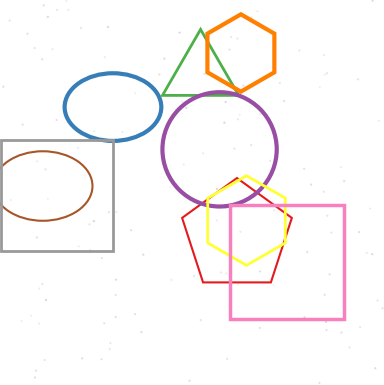[{"shape": "pentagon", "thickness": 1.5, "radius": 0.75, "center": [0.616, 0.388]}, {"shape": "oval", "thickness": 3, "radius": 0.63, "center": [0.293, 0.722]}, {"shape": "triangle", "thickness": 2, "radius": 0.57, "center": [0.521, 0.809]}, {"shape": "circle", "thickness": 3, "radius": 0.74, "center": [0.57, 0.612]}, {"shape": "hexagon", "thickness": 3, "radius": 0.5, "center": [0.626, 0.862]}, {"shape": "hexagon", "thickness": 2, "radius": 0.58, "center": [0.64, 0.427]}, {"shape": "oval", "thickness": 1.5, "radius": 0.64, "center": [0.111, 0.517]}, {"shape": "square", "thickness": 2.5, "radius": 0.74, "center": [0.745, 0.319]}, {"shape": "square", "thickness": 2, "radius": 0.72, "center": [0.148, 0.492]}]